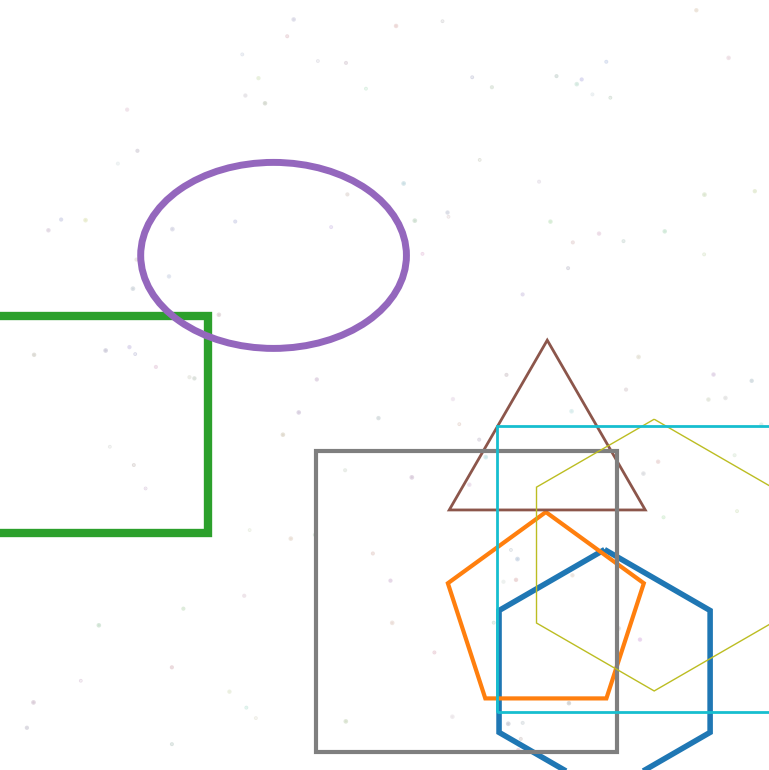[{"shape": "hexagon", "thickness": 2, "radius": 0.79, "center": [0.785, 0.128]}, {"shape": "pentagon", "thickness": 1.5, "radius": 0.67, "center": [0.709, 0.201]}, {"shape": "square", "thickness": 3, "radius": 0.71, "center": [0.129, 0.449]}, {"shape": "oval", "thickness": 2.5, "radius": 0.86, "center": [0.355, 0.668]}, {"shape": "triangle", "thickness": 1, "radius": 0.73, "center": [0.711, 0.411]}, {"shape": "square", "thickness": 1.5, "radius": 0.98, "center": [0.606, 0.218]}, {"shape": "hexagon", "thickness": 0.5, "radius": 0.88, "center": [0.85, 0.279]}, {"shape": "square", "thickness": 1, "radius": 0.93, "center": [0.831, 0.261]}]